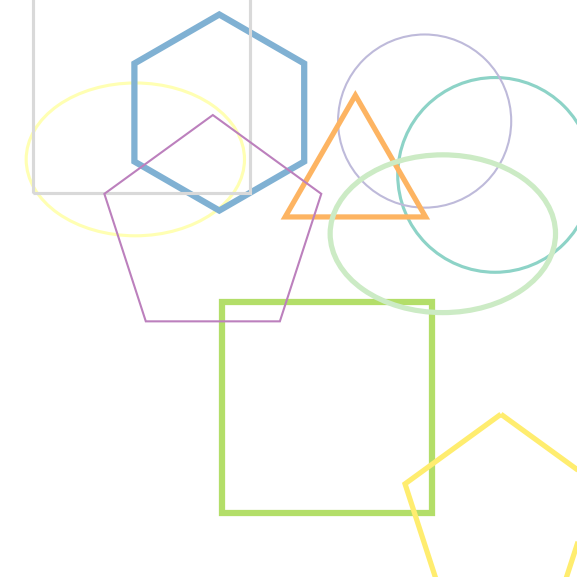[{"shape": "circle", "thickness": 1.5, "radius": 0.84, "center": [0.857, 0.696]}, {"shape": "oval", "thickness": 1.5, "radius": 0.95, "center": [0.234, 0.723]}, {"shape": "circle", "thickness": 1, "radius": 0.75, "center": [0.735, 0.79]}, {"shape": "hexagon", "thickness": 3, "radius": 0.85, "center": [0.38, 0.804]}, {"shape": "triangle", "thickness": 2.5, "radius": 0.7, "center": [0.615, 0.694]}, {"shape": "square", "thickness": 3, "radius": 0.91, "center": [0.566, 0.294]}, {"shape": "square", "thickness": 1.5, "radius": 0.94, "center": [0.245, 0.852]}, {"shape": "pentagon", "thickness": 1, "radius": 0.99, "center": [0.369, 0.602]}, {"shape": "oval", "thickness": 2.5, "radius": 0.98, "center": [0.767, 0.594]}, {"shape": "pentagon", "thickness": 2.5, "radius": 0.87, "center": [0.867, 0.107]}]